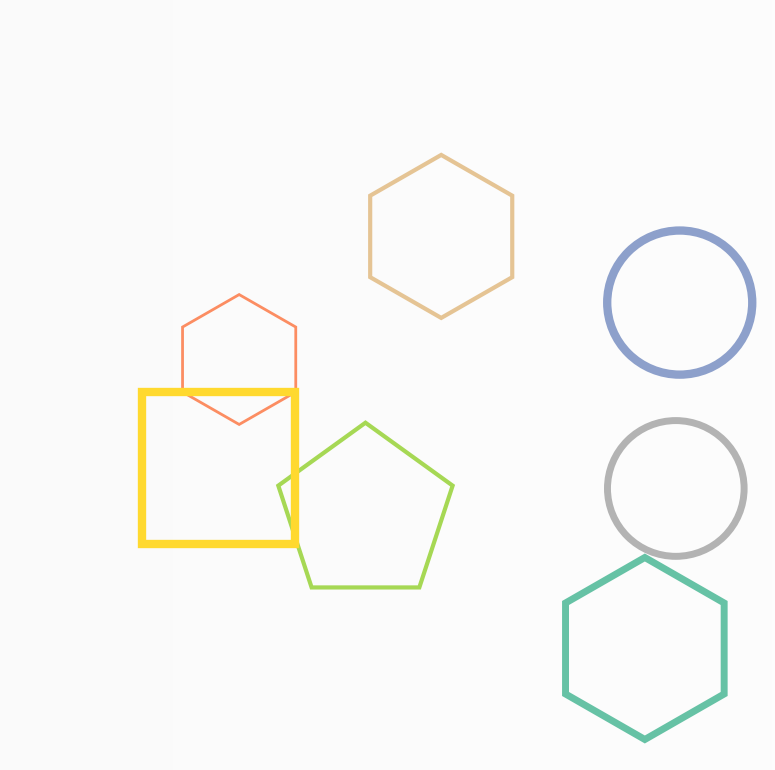[{"shape": "hexagon", "thickness": 2.5, "radius": 0.59, "center": [0.832, 0.158]}, {"shape": "hexagon", "thickness": 1, "radius": 0.42, "center": [0.309, 0.533]}, {"shape": "circle", "thickness": 3, "radius": 0.47, "center": [0.877, 0.607]}, {"shape": "pentagon", "thickness": 1.5, "radius": 0.59, "center": [0.472, 0.333]}, {"shape": "square", "thickness": 3, "radius": 0.49, "center": [0.282, 0.392]}, {"shape": "hexagon", "thickness": 1.5, "radius": 0.53, "center": [0.569, 0.693]}, {"shape": "circle", "thickness": 2.5, "radius": 0.44, "center": [0.872, 0.366]}]